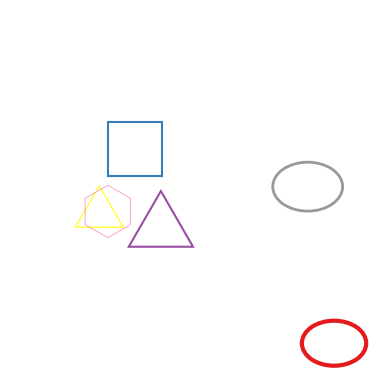[{"shape": "oval", "thickness": 3, "radius": 0.42, "center": [0.868, 0.109]}, {"shape": "square", "thickness": 1.5, "radius": 0.35, "center": [0.35, 0.612]}, {"shape": "triangle", "thickness": 1.5, "radius": 0.48, "center": [0.418, 0.407]}, {"shape": "triangle", "thickness": 1, "radius": 0.36, "center": [0.258, 0.446]}, {"shape": "hexagon", "thickness": 0.5, "radius": 0.34, "center": [0.28, 0.451]}, {"shape": "oval", "thickness": 2, "radius": 0.45, "center": [0.799, 0.515]}]